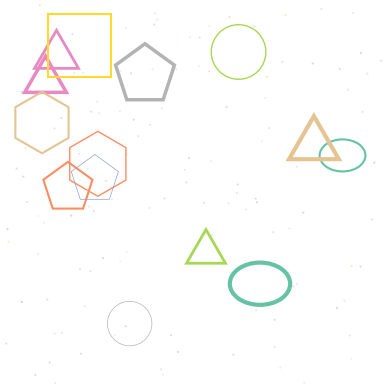[{"shape": "oval", "thickness": 1.5, "radius": 0.3, "center": [0.89, 0.596]}, {"shape": "oval", "thickness": 3, "radius": 0.39, "center": [0.675, 0.263]}, {"shape": "pentagon", "thickness": 1.5, "radius": 0.34, "center": [0.176, 0.512]}, {"shape": "hexagon", "thickness": 1, "radius": 0.42, "center": [0.254, 0.574]}, {"shape": "pentagon", "thickness": 0.5, "radius": 0.32, "center": [0.246, 0.534]}, {"shape": "triangle", "thickness": 2.5, "radius": 0.31, "center": [0.118, 0.791]}, {"shape": "triangle", "thickness": 2, "radius": 0.33, "center": [0.147, 0.855]}, {"shape": "triangle", "thickness": 2, "radius": 0.29, "center": [0.535, 0.345]}, {"shape": "circle", "thickness": 1, "radius": 0.35, "center": [0.62, 0.865]}, {"shape": "square", "thickness": 1.5, "radius": 0.41, "center": [0.207, 0.882]}, {"shape": "hexagon", "thickness": 1.5, "radius": 0.4, "center": [0.109, 0.682]}, {"shape": "triangle", "thickness": 3, "radius": 0.37, "center": [0.815, 0.624]}, {"shape": "circle", "thickness": 0.5, "radius": 0.29, "center": [0.337, 0.16]}, {"shape": "pentagon", "thickness": 2.5, "radius": 0.4, "center": [0.377, 0.806]}]